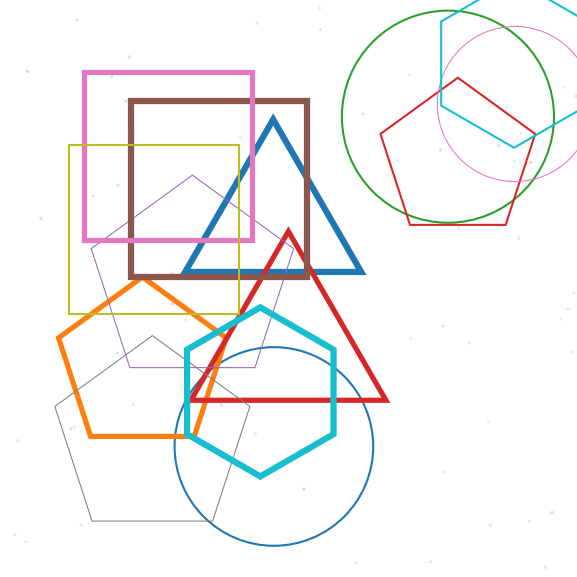[{"shape": "triangle", "thickness": 3, "radius": 0.88, "center": [0.473, 0.616]}, {"shape": "circle", "thickness": 1, "radius": 0.86, "center": [0.474, 0.226]}, {"shape": "pentagon", "thickness": 2.5, "radius": 0.76, "center": [0.247, 0.367]}, {"shape": "circle", "thickness": 1, "radius": 0.92, "center": [0.776, 0.797]}, {"shape": "triangle", "thickness": 2.5, "radius": 0.97, "center": [0.499, 0.404]}, {"shape": "pentagon", "thickness": 1, "radius": 0.7, "center": [0.793, 0.724]}, {"shape": "pentagon", "thickness": 0.5, "radius": 0.92, "center": [0.333, 0.512]}, {"shape": "square", "thickness": 3, "radius": 0.76, "center": [0.379, 0.672]}, {"shape": "square", "thickness": 2.5, "radius": 0.73, "center": [0.291, 0.729]}, {"shape": "circle", "thickness": 0.5, "radius": 0.67, "center": [0.892, 0.819]}, {"shape": "pentagon", "thickness": 0.5, "radius": 0.89, "center": [0.264, 0.24]}, {"shape": "square", "thickness": 1, "radius": 0.74, "center": [0.267, 0.602]}, {"shape": "hexagon", "thickness": 3, "radius": 0.73, "center": [0.451, 0.32]}, {"shape": "hexagon", "thickness": 1, "radius": 0.73, "center": [0.89, 0.889]}]